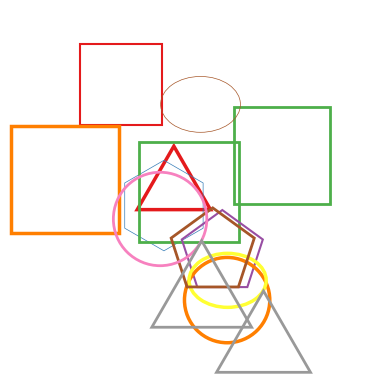[{"shape": "square", "thickness": 1.5, "radius": 0.53, "center": [0.314, 0.781]}, {"shape": "triangle", "thickness": 2.5, "radius": 0.55, "center": [0.452, 0.51]}, {"shape": "hexagon", "thickness": 0.5, "radius": 0.59, "center": [0.426, 0.466]}, {"shape": "square", "thickness": 2, "radius": 0.63, "center": [0.733, 0.596]}, {"shape": "square", "thickness": 2, "radius": 0.65, "center": [0.491, 0.502]}, {"shape": "pentagon", "thickness": 1.5, "radius": 0.55, "center": [0.577, 0.344]}, {"shape": "circle", "thickness": 2.5, "radius": 0.55, "center": [0.59, 0.221]}, {"shape": "square", "thickness": 2.5, "radius": 0.7, "center": [0.169, 0.534]}, {"shape": "oval", "thickness": 2.5, "radius": 0.5, "center": [0.591, 0.272]}, {"shape": "pentagon", "thickness": 2, "radius": 0.57, "center": [0.552, 0.347]}, {"shape": "oval", "thickness": 0.5, "radius": 0.52, "center": [0.521, 0.729]}, {"shape": "circle", "thickness": 2, "radius": 0.61, "center": [0.416, 0.431]}, {"shape": "triangle", "thickness": 2, "radius": 0.75, "center": [0.524, 0.225]}, {"shape": "triangle", "thickness": 2, "radius": 0.7, "center": [0.684, 0.103]}]